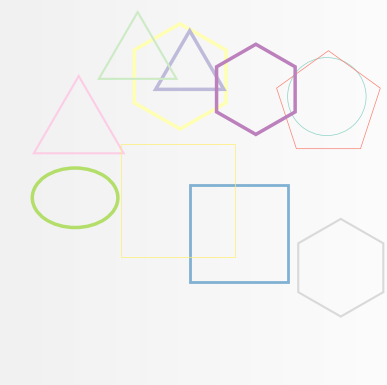[{"shape": "circle", "thickness": 0.5, "radius": 0.51, "center": [0.844, 0.749]}, {"shape": "hexagon", "thickness": 2.5, "radius": 0.68, "center": [0.465, 0.802]}, {"shape": "triangle", "thickness": 2.5, "radius": 0.51, "center": [0.49, 0.819]}, {"shape": "pentagon", "thickness": 0.5, "radius": 0.7, "center": [0.848, 0.728]}, {"shape": "square", "thickness": 2, "radius": 0.63, "center": [0.617, 0.393]}, {"shape": "oval", "thickness": 2.5, "radius": 0.55, "center": [0.194, 0.486]}, {"shape": "triangle", "thickness": 1.5, "radius": 0.67, "center": [0.203, 0.669]}, {"shape": "hexagon", "thickness": 1.5, "radius": 0.63, "center": [0.879, 0.305]}, {"shape": "hexagon", "thickness": 2.5, "radius": 0.59, "center": [0.66, 0.768]}, {"shape": "triangle", "thickness": 1.5, "radius": 0.58, "center": [0.355, 0.853]}, {"shape": "square", "thickness": 0.5, "radius": 0.74, "center": [0.46, 0.479]}]